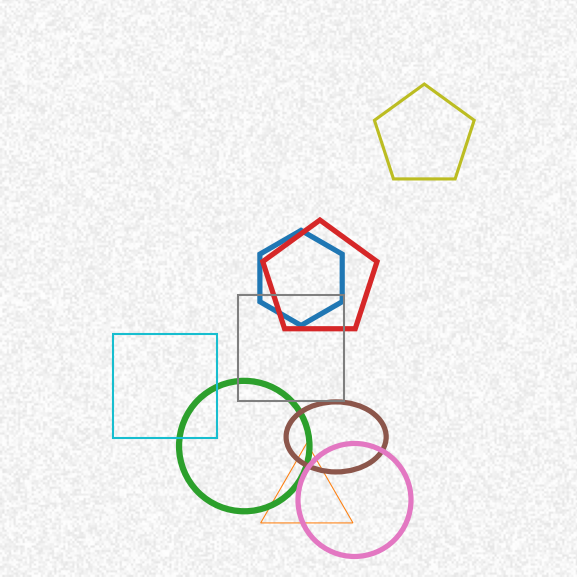[{"shape": "hexagon", "thickness": 2.5, "radius": 0.41, "center": [0.521, 0.518]}, {"shape": "triangle", "thickness": 0.5, "radius": 0.46, "center": [0.531, 0.14]}, {"shape": "circle", "thickness": 3, "radius": 0.56, "center": [0.423, 0.227]}, {"shape": "pentagon", "thickness": 2.5, "radius": 0.52, "center": [0.554, 0.514]}, {"shape": "oval", "thickness": 2.5, "radius": 0.43, "center": [0.582, 0.243]}, {"shape": "circle", "thickness": 2.5, "radius": 0.49, "center": [0.614, 0.133]}, {"shape": "square", "thickness": 1, "radius": 0.46, "center": [0.504, 0.396]}, {"shape": "pentagon", "thickness": 1.5, "radius": 0.45, "center": [0.735, 0.763]}, {"shape": "square", "thickness": 1, "radius": 0.45, "center": [0.286, 0.331]}]